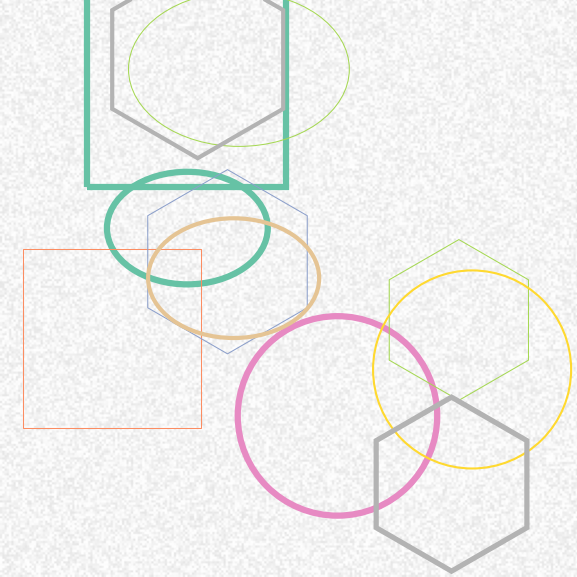[{"shape": "oval", "thickness": 3, "radius": 0.7, "center": [0.324, 0.604]}, {"shape": "square", "thickness": 3, "radius": 0.86, "center": [0.323, 0.849]}, {"shape": "square", "thickness": 0.5, "radius": 0.77, "center": [0.194, 0.412]}, {"shape": "hexagon", "thickness": 0.5, "radius": 0.8, "center": [0.394, 0.546]}, {"shape": "circle", "thickness": 3, "radius": 0.86, "center": [0.584, 0.279]}, {"shape": "oval", "thickness": 0.5, "radius": 0.96, "center": [0.414, 0.879]}, {"shape": "hexagon", "thickness": 0.5, "radius": 0.7, "center": [0.795, 0.445]}, {"shape": "circle", "thickness": 1, "radius": 0.86, "center": [0.817, 0.359]}, {"shape": "oval", "thickness": 2, "radius": 0.74, "center": [0.405, 0.517]}, {"shape": "hexagon", "thickness": 2.5, "radius": 0.75, "center": [0.782, 0.161]}, {"shape": "hexagon", "thickness": 2, "radius": 0.85, "center": [0.342, 0.896]}]